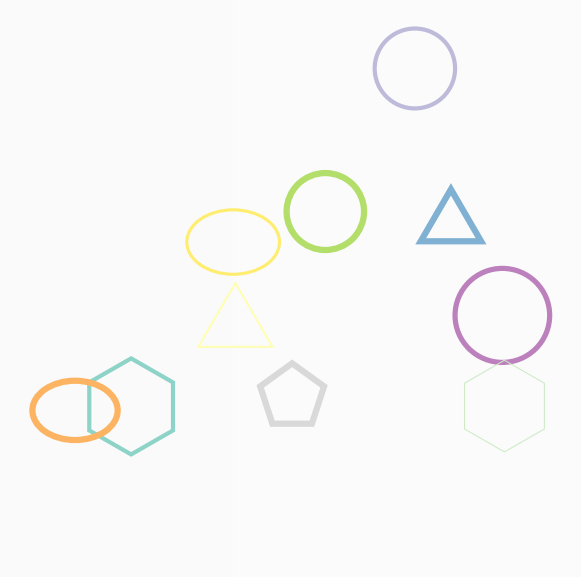[{"shape": "hexagon", "thickness": 2, "radius": 0.42, "center": [0.226, 0.295]}, {"shape": "triangle", "thickness": 1, "radius": 0.37, "center": [0.405, 0.435]}, {"shape": "circle", "thickness": 2, "radius": 0.35, "center": [0.714, 0.881]}, {"shape": "triangle", "thickness": 3, "radius": 0.3, "center": [0.776, 0.611]}, {"shape": "oval", "thickness": 3, "radius": 0.37, "center": [0.129, 0.289]}, {"shape": "circle", "thickness": 3, "radius": 0.33, "center": [0.56, 0.633]}, {"shape": "pentagon", "thickness": 3, "radius": 0.29, "center": [0.503, 0.312]}, {"shape": "circle", "thickness": 2.5, "radius": 0.41, "center": [0.864, 0.453]}, {"shape": "hexagon", "thickness": 0.5, "radius": 0.4, "center": [0.868, 0.296]}, {"shape": "oval", "thickness": 1.5, "radius": 0.4, "center": [0.401, 0.58]}]